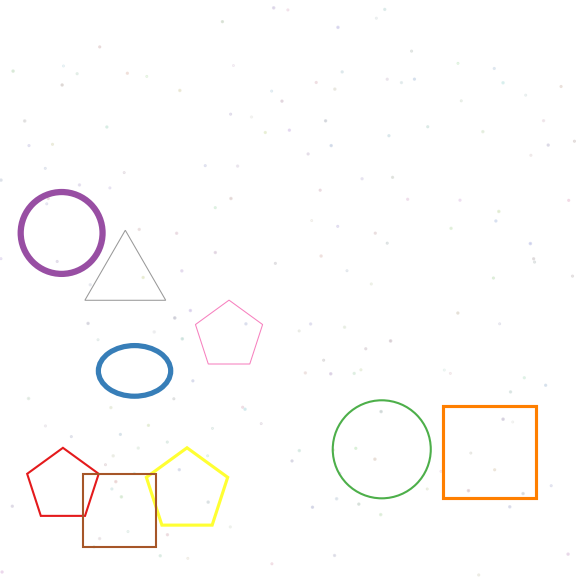[{"shape": "pentagon", "thickness": 1, "radius": 0.33, "center": [0.109, 0.159]}, {"shape": "oval", "thickness": 2.5, "radius": 0.31, "center": [0.233, 0.357]}, {"shape": "circle", "thickness": 1, "radius": 0.42, "center": [0.661, 0.221]}, {"shape": "circle", "thickness": 3, "radius": 0.35, "center": [0.107, 0.596]}, {"shape": "square", "thickness": 1.5, "radius": 0.4, "center": [0.848, 0.216]}, {"shape": "pentagon", "thickness": 1.5, "radius": 0.37, "center": [0.324, 0.15]}, {"shape": "square", "thickness": 1, "radius": 0.32, "center": [0.206, 0.115]}, {"shape": "pentagon", "thickness": 0.5, "radius": 0.31, "center": [0.397, 0.418]}, {"shape": "triangle", "thickness": 0.5, "radius": 0.4, "center": [0.217, 0.52]}]